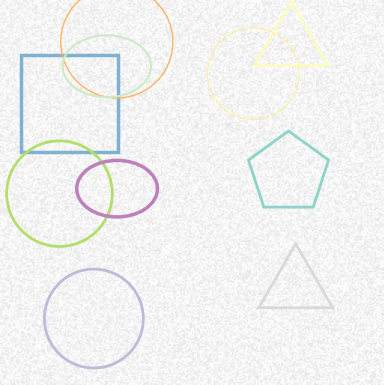[{"shape": "pentagon", "thickness": 2, "radius": 0.55, "center": [0.749, 0.551]}, {"shape": "triangle", "thickness": 1.5, "radius": 0.55, "center": [0.757, 0.885]}, {"shape": "circle", "thickness": 2, "radius": 0.64, "center": [0.244, 0.173]}, {"shape": "square", "thickness": 2.5, "radius": 0.63, "center": [0.18, 0.73]}, {"shape": "circle", "thickness": 1, "radius": 0.73, "center": [0.303, 0.891]}, {"shape": "circle", "thickness": 2, "radius": 0.69, "center": [0.154, 0.497]}, {"shape": "triangle", "thickness": 2, "radius": 0.55, "center": [0.768, 0.256]}, {"shape": "oval", "thickness": 2.5, "radius": 0.52, "center": [0.304, 0.51]}, {"shape": "oval", "thickness": 1.5, "radius": 0.57, "center": [0.278, 0.828]}, {"shape": "circle", "thickness": 0.5, "radius": 0.6, "center": [0.658, 0.808]}]